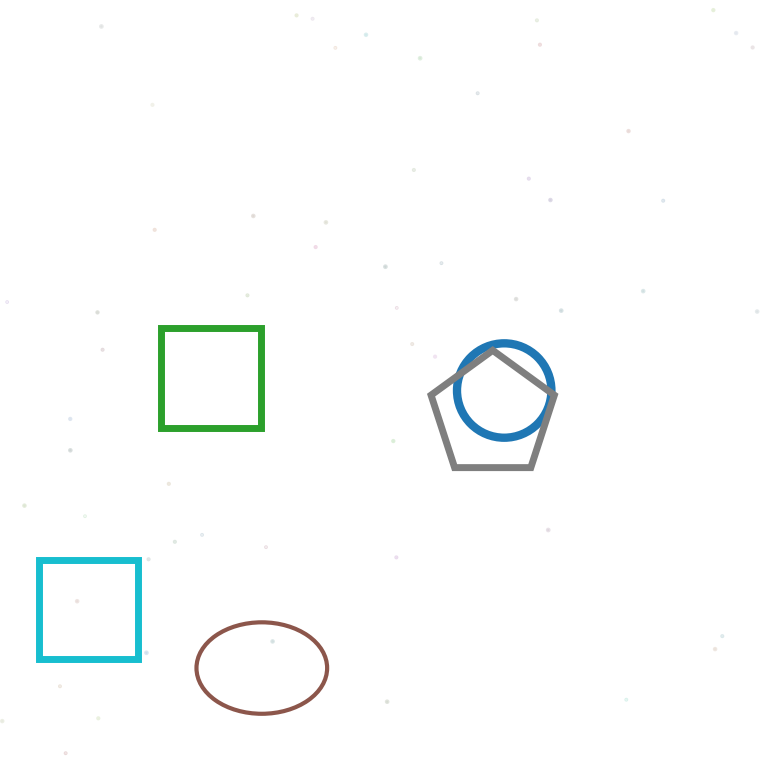[{"shape": "circle", "thickness": 3, "radius": 0.31, "center": [0.655, 0.493]}, {"shape": "square", "thickness": 2.5, "radius": 0.33, "center": [0.274, 0.509]}, {"shape": "oval", "thickness": 1.5, "radius": 0.42, "center": [0.34, 0.132]}, {"shape": "pentagon", "thickness": 2.5, "radius": 0.42, "center": [0.64, 0.461]}, {"shape": "square", "thickness": 2.5, "radius": 0.32, "center": [0.115, 0.209]}]